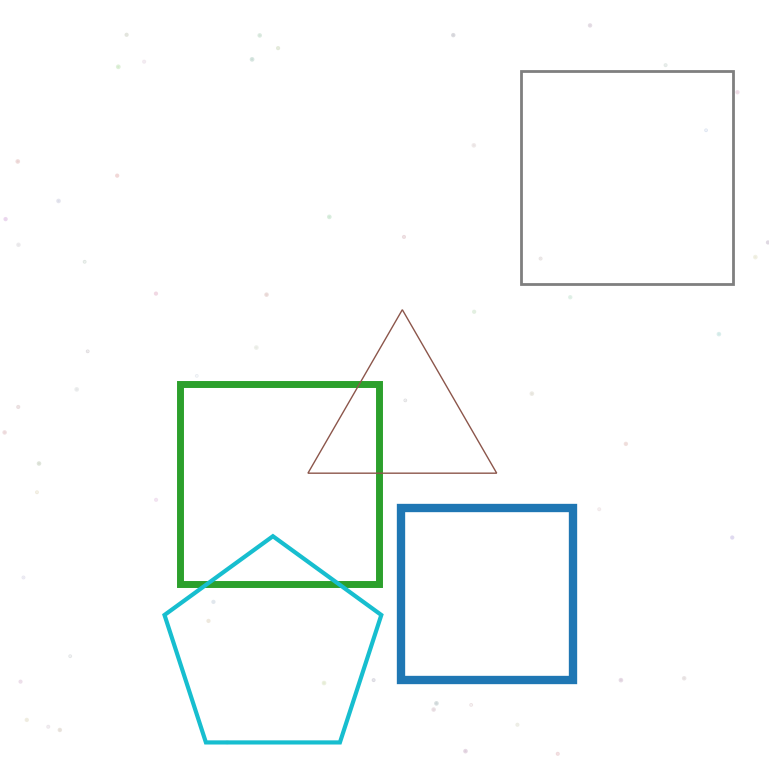[{"shape": "square", "thickness": 3, "radius": 0.56, "center": [0.633, 0.228]}, {"shape": "square", "thickness": 2.5, "radius": 0.65, "center": [0.363, 0.371]}, {"shape": "triangle", "thickness": 0.5, "radius": 0.71, "center": [0.523, 0.456]}, {"shape": "square", "thickness": 1, "radius": 0.69, "center": [0.814, 0.769]}, {"shape": "pentagon", "thickness": 1.5, "radius": 0.74, "center": [0.354, 0.156]}]